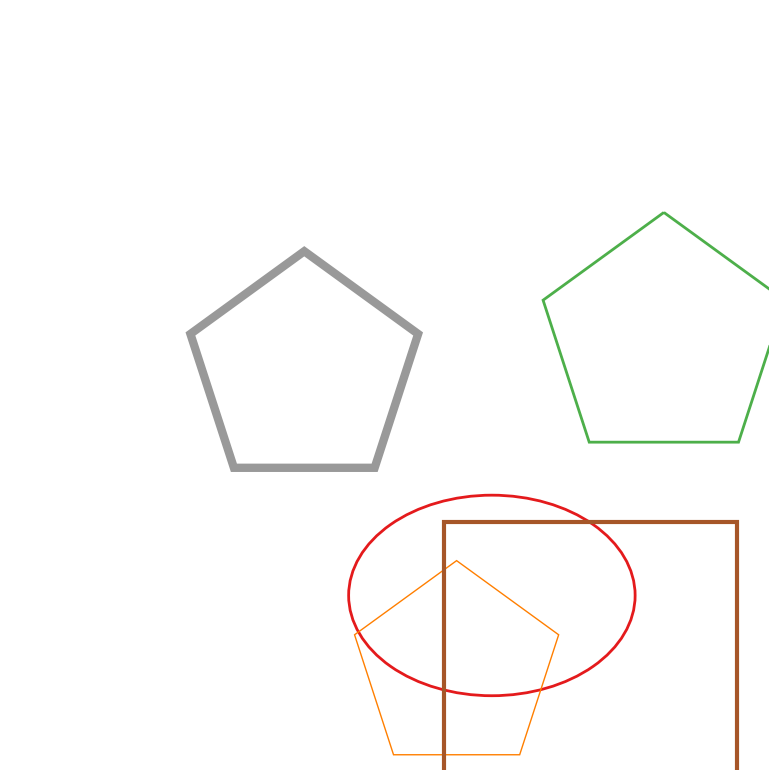[{"shape": "oval", "thickness": 1, "radius": 0.93, "center": [0.639, 0.227]}, {"shape": "pentagon", "thickness": 1, "radius": 0.82, "center": [0.862, 0.559]}, {"shape": "pentagon", "thickness": 0.5, "radius": 0.7, "center": [0.593, 0.133]}, {"shape": "square", "thickness": 1.5, "radius": 0.95, "center": [0.767, 0.132]}, {"shape": "pentagon", "thickness": 3, "radius": 0.78, "center": [0.395, 0.518]}]